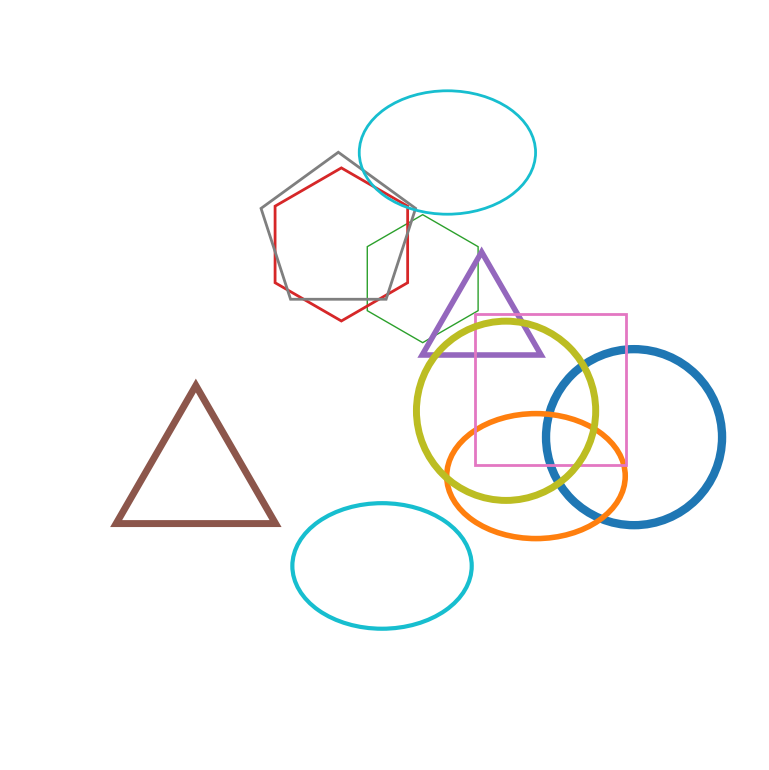[{"shape": "circle", "thickness": 3, "radius": 0.57, "center": [0.823, 0.432]}, {"shape": "oval", "thickness": 2, "radius": 0.58, "center": [0.696, 0.382]}, {"shape": "hexagon", "thickness": 0.5, "radius": 0.42, "center": [0.549, 0.638]}, {"shape": "hexagon", "thickness": 1, "radius": 0.5, "center": [0.443, 0.683]}, {"shape": "triangle", "thickness": 2, "radius": 0.45, "center": [0.626, 0.584]}, {"shape": "triangle", "thickness": 2.5, "radius": 0.6, "center": [0.254, 0.38]}, {"shape": "square", "thickness": 1, "radius": 0.49, "center": [0.715, 0.495]}, {"shape": "pentagon", "thickness": 1, "radius": 0.53, "center": [0.439, 0.697]}, {"shape": "circle", "thickness": 2.5, "radius": 0.58, "center": [0.657, 0.467]}, {"shape": "oval", "thickness": 1.5, "radius": 0.58, "center": [0.496, 0.265]}, {"shape": "oval", "thickness": 1, "radius": 0.57, "center": [0.581, 0.802]}]